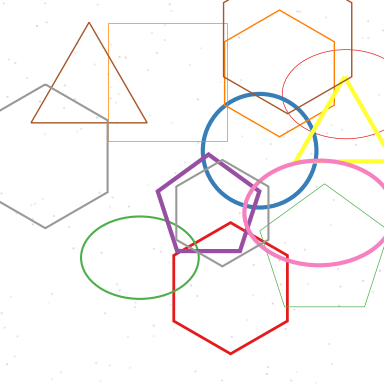[{"shape": "oval", "thickness": 0.5, "radius": 0.83, "center": [0.898, 0.755]}, {"shape": "hexagon", "thickness": 2, "radius": 0.85, "center": [0.599, 0.251]}, {"shape": "circle", "thickness": 3, "radius": 0.74, "center": [0.674, 0.609]}, {"shape": "pentagon", "thickness": 0.5, "radius": 0.88, "center": [0.843, 0.346]}, {"shape": "oval", "thickness": 1.5, "radius": 0.76, "center": [0.363, 0.331]}, {"shape": "pentagon", "thickness": 3, "radius": 0.69, "center": [0.542, 0.46]}, {"shape": "hexagon", "thickness": 1, "radius": 0.82, "center": [0.726, 0.809]}, {"shape": "square", "thickness": 0.5, "radius": 0.77, "center": [0.435, 0.787]}, {"shape": "triangle", "thickness": 3, "radius": 0.73, "center": [0.895, 0.654]}, {"shape": "hexagon", "thickness": 1, "radius": 0.96, "center": [0.747, 0.897]}, {"shape": "triangle", "thickness": 1, "radius": 0.87, "center": [0.231, 0.768]}, {"shape": "oval", "thickness": 3, "radius": 0.97, "center": [0.829, 0.447]}, {"shape": "hexagon", "thickness": 1.5, "radius": 0.69, "center": [0.578, 0.446]}, {"shape": "hexagon", "thickness": 1.5, "radius": 0.93, "center": [0.118, 0.594]}]